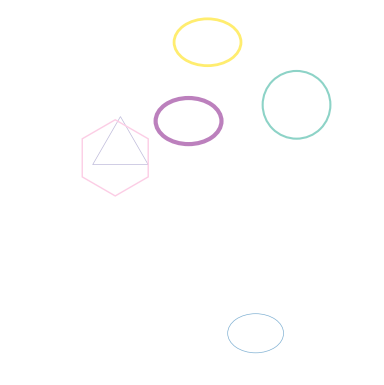[{"shape": "circle", "thickness": 1.5, "radius": 0.44, "center": [0.77, 0.728]}, {"shape": "triangle", "thickness": 0.5, "radius": 0.42, "center": [0.313, 0.614]}, {"shape": "oval", "thickness": 0.5, "radius": 0.36, "center": [0.664, 0.134]}, {"shape": "hexagon", "thickness": 1, "radius": 0.49, "center": [0.299, 0.59]}, {"shape": "oval", "thickness": 3, "radius": 0.43, "center": [0.49, 0.686]}, {"shape": "oval", "thickness": 2, "radius": 0.43, "center": [0.539, 0.89]}]